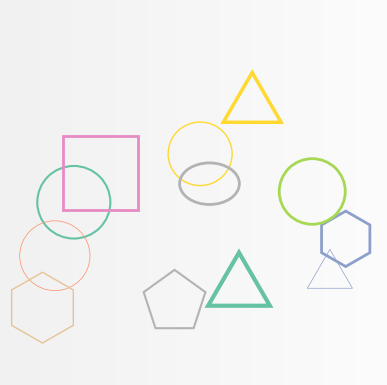[{"shape": "circle", "thickness": 1.5, "radius": 0.47, "center": [0.19, 0.475]}, {"shape": "triangle", "thickness": 3, "radius": 0.46, "center": [0.617, 0.252]}, {"shape": "circle", "thickness": 0.5, "radius": 0.45, "center": [0.142, 0.336]}, {"shape": "hexagon", "thickness": 2, "radius": 0.36, "center": [0.892, 0.38]}, {"shape": "triangle", "thickness": 0.5, "radius": 0.34, "center": [0.851, 0.285]}, {"shape": "square", "thickness": 2, "radius": 0.48, "center": [0.26, 0.552]}, {"shape": "circle", "thickness": 2, "radius": 0.43, "center": [0.806, 0.503]}, {"shape": "circle", "thickness": 1, "radius": 0.41, "center": [0.516, 0.601]}, {"shape": "triangle", "thickness": 2.5, "radius": 0.43, "center": [0.651, 0.725]}, {"shape": "hexagon", "thickness": 1, "radius": 0.46, "center": [0.11, 0.201]}, {"shape": "oval", "thickness": 2, "radius": 0.39, "center": [0.541, 0.523]}, {"shape": "pentagon", "thickness": 1.5, "radius": 0.42, "center": [0.45, 0.215]}]